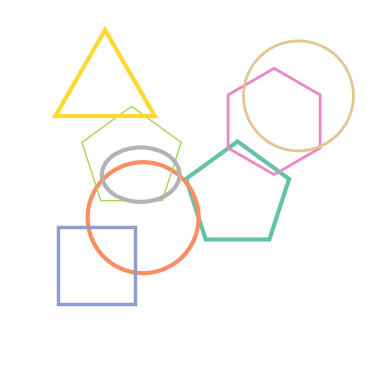[{"shape": "pentagon", "thickness": 3, "radius": 0.7, "center": [0.617, 0.492]}, {"shape": "circle", "thickness": 3, "radius": 0.72, "center": [0.372, 0.435]}, {"shape": "square", "thickness": 2.5, "radius": 0.5, "center": [0.25, 0.31]}, {"shape": "hexagon", "thickness": 2, "radius": 0.69, "center": [0.712, 0.684]}, {"shape": "pentagon", "thickness": 1, "radius": 0.68, "center": [0.342, 0.588]}, {"shape": "triangle", "thickness": 3, "radius": 0.75, "center": [0.273, 0.773]}, {"shape": "circle", "thickness": 2, "radius": 0.71, "center": [0.775, 0.751]}, {"shape": "oval", "thickness": 3, "radius": 0.5, "center": [0.365, 0.546]}]